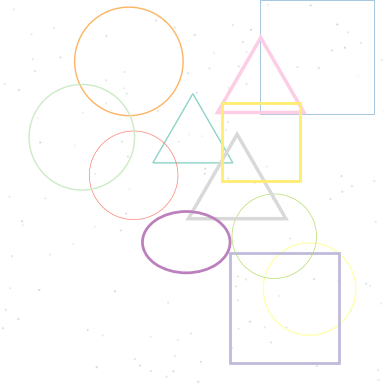[{"shape": "triangle", "thickness": 1, "radius": 0.6, "center": [0.501, 0.637]}, {"shape": "circle", "thickness": 1, "radius": 0.6, "center": [0.804, 0.249]}, {"shape": "square", "thickness": 2, "radius": 0.71, "center": [0.739, 0.2]}, {"shape": "circle", "thickness": 0.5, "radius": 0.58, "center": [0.347, 0.545]}, {"shape": "square", "thickness": 0.5, "radius": 0.74, "center": [0.823, 0.852]}, {"shape": "circle", "thickness": 1, "radius": 0.7, "center": [0.335, 0.841]}, {"shape": "circle", "thickness": 0.5, "radius": 0.55, "center": [0.712, 0.386]}, {"shape": "triangle", "thickness": 2.5, "radius": 0.65, "center": [0.677, 0.773]}, {"shape": "triangle", "thickness": 2.5, "radius": 0.73, "center": [0.616, 0.505]}, {"shape": "oval", "thickness": 2, "radius": 0.57, "center": [0.484, 0.371]}, {"shape": "circle", "thickness": 1, "radius": 0.69, "center": [0.213, 0.644]}, {"shape": "square", "thickness": 2, "radius": 0.5, "center": [0.678, 0.631]}]